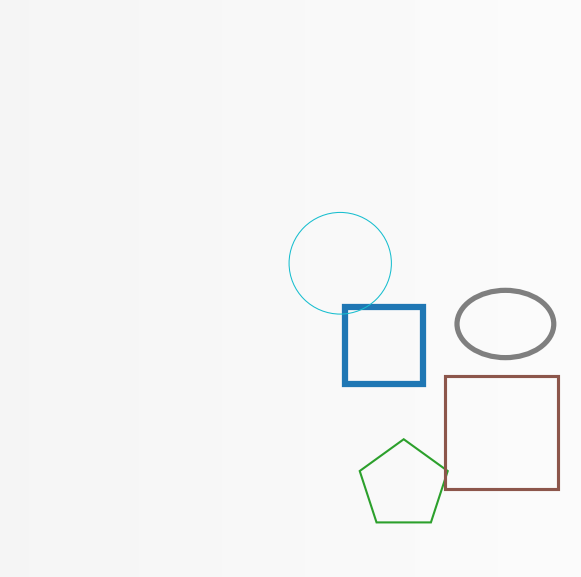[{"shape": "square", "thickness": 3, "radius": 0.34, "center": [0.66, 0.401]}, {"shape": "pentagon", "thickness": 1, "radius": 0.4, "center": [0.695, 0.159]}, {"shape": "square", "thickness": 1.5, "radius": 0.49, "center": [0.863, 0.25]}, {"shape": "oval", "thickness": 2.5, "radius": 0.42, "center": [0.869, 0.438]}, {"shape": "circle", "thickness": 0.5, "radius": 0.44, "center": [0.585, 0.543]}]